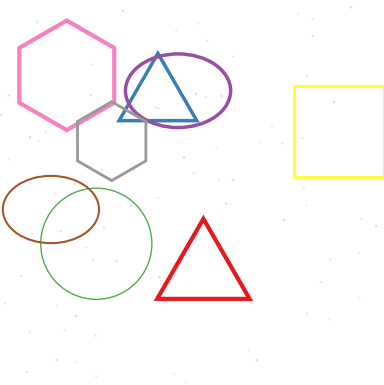[{"shape": "triangle", "thickness": 3, "radius": 0.69, "center": [0.528, 0.293]}, {"shape": "triangle", "thickness": 2.5, "radius": 0.58, "center": [0.41, 0.745]}, {"shape": "circle", "thickness": 1, "radius": 0.72, "center": [0.25, 0.367]}, {"shape": "oval", "thickness": 2.5, "radius": 0.68, "center": [0.462, 0.764]}, {"shape": "square", "thickness": 2, "radius": 0.59, "center": [0.88, 0.658]}, {"shape": "oval", "thickness": 1.5, "radius": 0.62, "center": [0.132, 0.456]}, {"shape": "hexagon", "thickness": 3, "radius": 0.71, "center": [0.173, 0.804]}, {"shape": "hexagon", "thickness": 2, "radius": 0.51, "center": [0.29, 0.633]}]